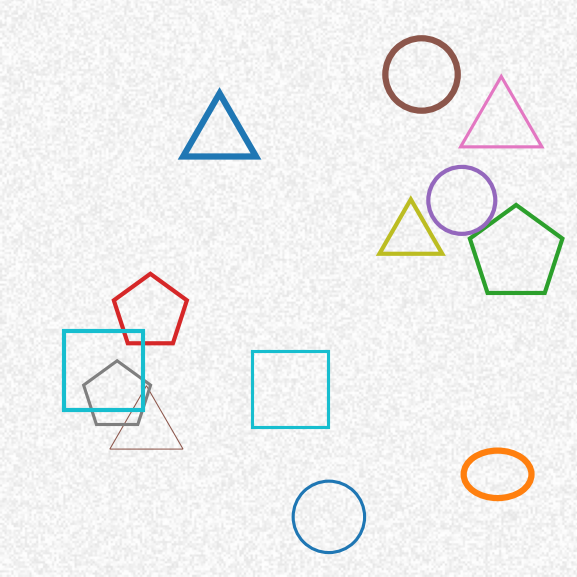[{"shape": "circle", "thickness": 1.5, "radius": 0.31, "center": [0.569, 0.104]}, {"shape": "triangle", "thickness": 3, "radius": 0.36, "center": [0.38, 0.765]}, {"shape": "oval", "thickness": 3, "radius": 0.29, "center": [0.862, 0.178]}, {"shape": "pentagon", "thickness": 2, "radius": 0.42, "center": [0.894, 0.56]}, {"shape": "pentagon", "thickness": 2, "radius": 0.33, "center": [0.26, 0.459]}, {"shape": "circle", "thickness": 2, "radius": 0.29, "center": [0.8, 0.652]}, {"shape": "triangle", "thickness": 0.5, "radius": 0.37, "center": [0.254, 0.258]}, {"shape": "circle", "thickness": 3, "radius": 0.31, "center": [0.73, 0.87]}, {"shape": "triangle", "thickness": 1.5, "radius": 0.41, "center": [0.868, 0.785]}, {"shape": "pentagon", "thickness": 1.5, "radius": 0.3, "center": [0.203, 0.313]}, {"shape": "triangle", "thickness": 2, "radius": 0.31, "center": [0.711, 0.591]}, {"shape": "square", "thickness": 1.5, "radius": 0.33, "center": [0.503, 0.326]}, {"shape": "square", "thickness": 2, "radius": 0.34, "center": [0.179, 0.357]}]